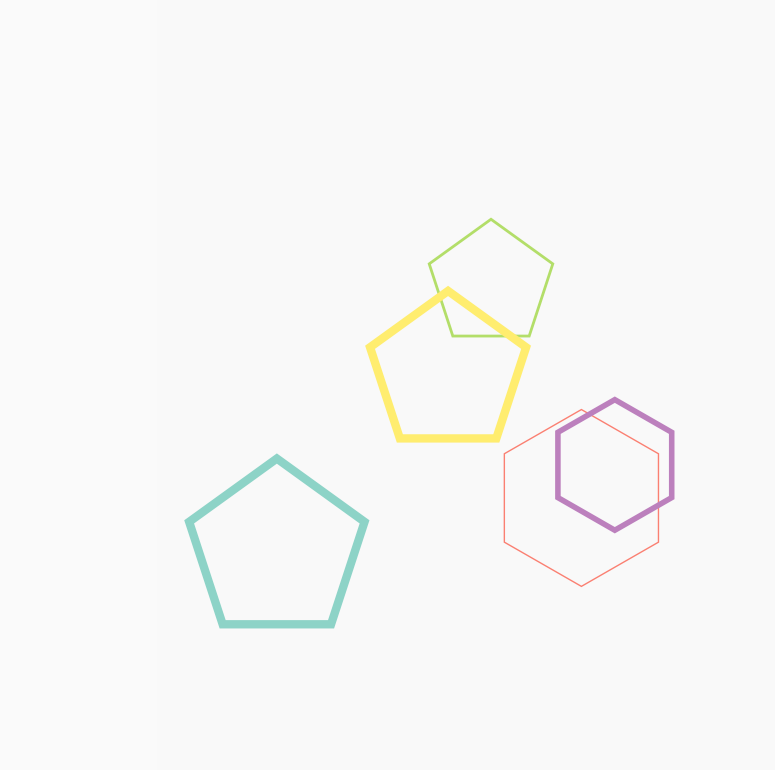[{"shape": "pentagon", "thickness": 3, "radius": 0.59, "center": [0.357, 0.286]}, {"shape": "hexagon", "thickness": 0.5, "radius": 0.57, "center": [0.75, 0.353]}, {"shape": "pentagon", "thickness": 1, "radius": 0.42, "center": [0.634, 0.631]}, {"shape": "hexagon", "thickness": 2, "radius": 0.42, "center": [0.793, 0.396]}, {"shape": "pentagon", "thickness": 3, "radius": 0.53, "center": [0.578, 0.516]}]